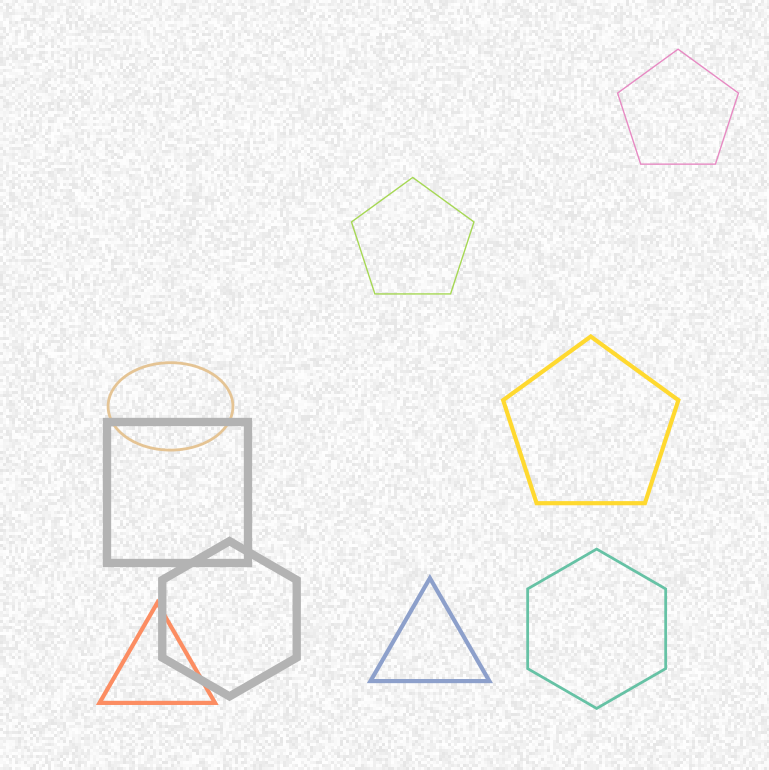[{"shape": "hexagon", "thickness": 1, "radius": 0.52, "center": [0.775, 0.183]}, {"shape": "triangle", "thickness": 1.5, "radius": 0.43, "center": [0.204, 0.13]}, {"shape": "triangle", "thickness": 1.5, "radius": 0.45, "center": [0.558, 0.16]}, {"shape": "pentagon", "thickness": 0.5, "radius": 0.41, "center": [0.881, 0.854]}, {"shape": "pentagon", "thickness": 0.5, "radius": 0.42, "center": [0.536, 0.686]}, {"shape": "pentagon", "thickness": 1.5, "radius": 0.6, "center": [0.767, 0.443]}, {"shape": "oval", "thickness": 1, "radius": 0.41, "center": [0.221, 0.472]}, {"shape": "hexagon", "thickness": 3, "radius": 0.5, "center": [0.298, 0.196]}, {"shape": "square", "thickness": 3, "radius": 0.46, "center": [0.23, 0.361]}]